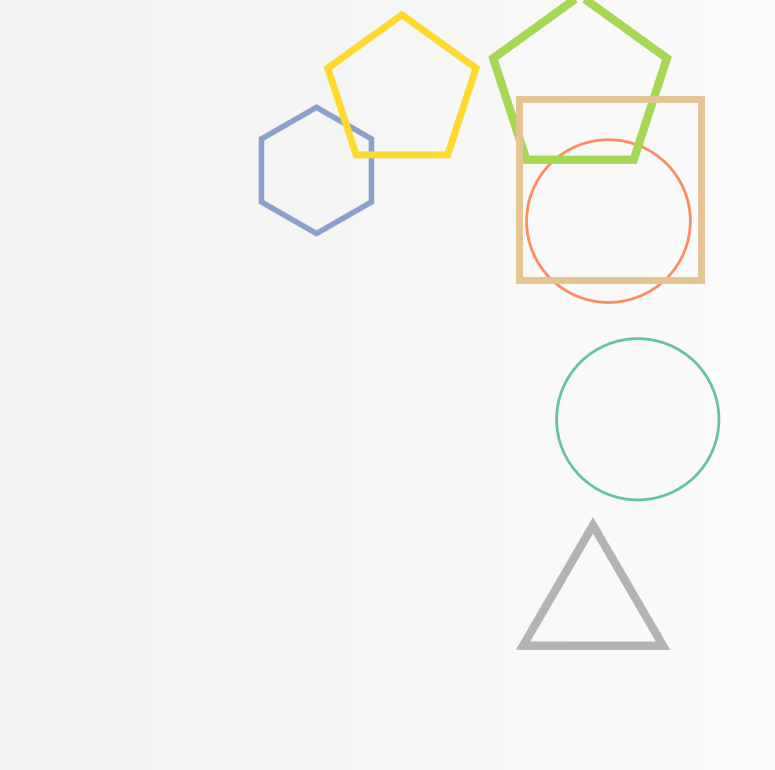[{"shape": "circle", "thickness": 1, "radius": 0.52, "center": [0.823, 0.455]}, {"shape": "circle", "thickness": 1, "radius": 0.53, "center": [0.785, 0.713]}, {"shape": "hexagon", "thickness": 2, "radius": 0.41, "center": [0.408, 0.779]}, {"shape": "pentagon", "thickness": 3, "radius": 0.59, "center": [0.748, 0.888]}, {"shape": "pentagon", "thickness": 2.5, "radius": 0.5, "center": [0.519, 0.88]}, {"shape": "square", "thickness": 2.5, "radius": 0.59, "center": [0.788, 0.754]}, {"shape": "triangle", "thickness": 3, "radius": 0.52, "center": [0.765, 0.214]}]